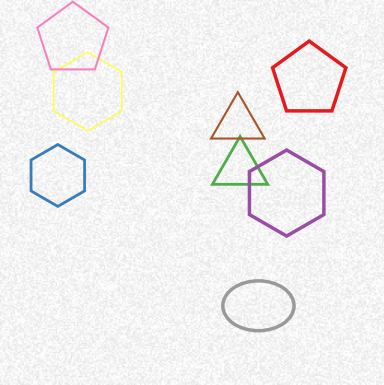[{"shape": "pentagon", "thickness": 2.5, "radius": 0.5, "center": [0.803, 0.793]}, {"shape": "hexagon", "thickness": 2, "radius": 0.4, "center": [0.15, 0.544]}, {"shape": "triangle", "thickness": 2, "radius": 0.41, "center": [0.624, 0.563]}, {"shape": "hexagon", "thickness": 2.5, "radius": 0.56, "center": [0.745, 0.499]}, {"shape": "hexagon", "thickness": 1, "radius": 0.51, "center": [0.228, 0.762]}, {"shape": "triangle", "thickness": 1.5, "radius": 0.4, "center": [0.618, 0.68]}, {"shape": "pentagon", "thickness": 1.5, "radius": 0.49, "center": [0.189, 0.898]}, {"shape": "oval", "thickness": 2.5, "radius": 0.46, "center": [0.671, 0.206]}]